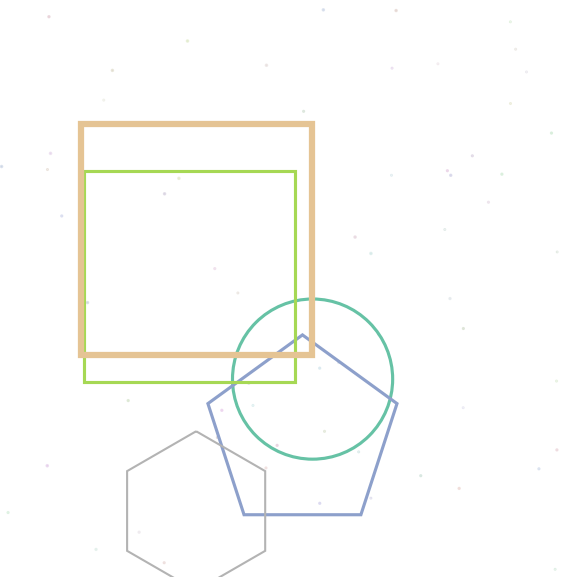[{"shape": "circle", "thickness": 1.5, "radius": 0.69, "center": [0.541, 0.343]}, {"shape": "pentagon", "thickness": 1.5, "radius": 0.86, "center": [0.524, 0.247]}, {"shape": "square", "thickness": 1.5, "radius": 0.91, "center": [0.328, 0.52]}, {"shape": "square", "thickness": 3, "radius": 1.0, "center": [0.34, 0.585]}, {"shape": "hexagon", "thickness": 1, "radius": 0.69, "center": [0.34, 0.114]}]